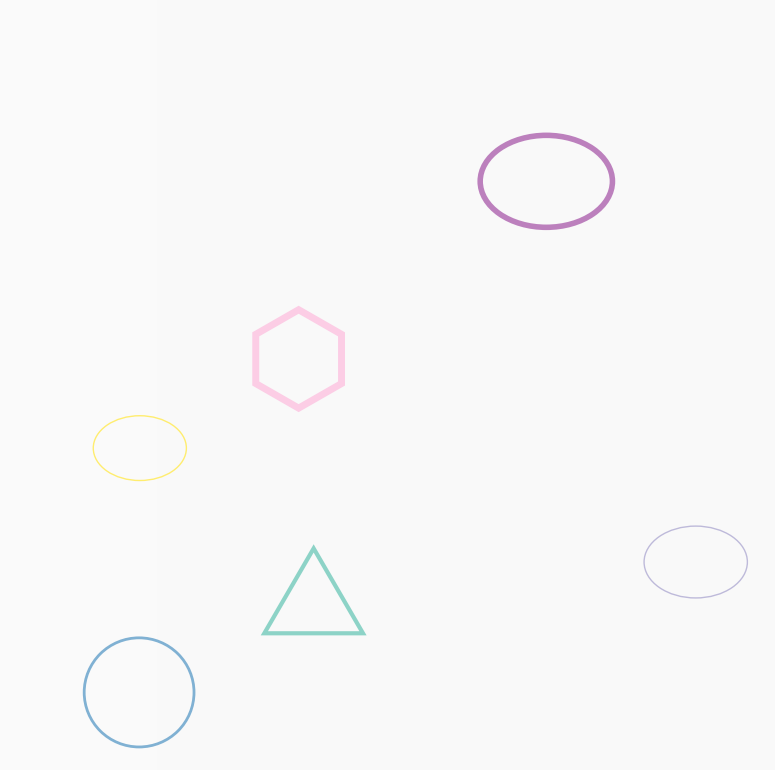[{"shape": "triangle", "thickness": 1.5, "radius": 0.37, "center": [0.405, 0.214]}, {"shape": "oval", "thickness": 0.5, "radius": 0.33, "center": [0.898, 0.27]}, {"shape": "circle", "thickness": 1, "radius": 0.35, "center": [0.179, 0.101]}, {"shape": "hexagon", "thickness": 2.5, "radius": 0.32, "center": [0.385, 0.534]}, {"shape": "oval", "thickness": 2, "radius": 0.43, "center": [0.705, 0.765]}, {"shape": "oval", "thickness": 0.5, "radius": 0.3, "center": [0.18, 0.418]}]